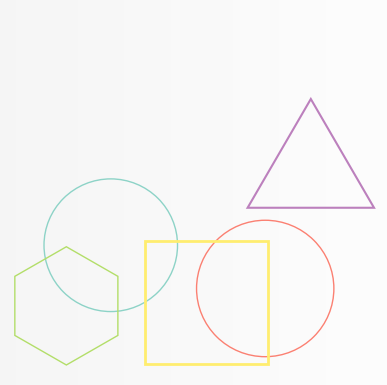[{"shape": "circle", "thickness": 1, "radius": 0.86, "center": [0.286, 0.363]}, {"shape": "circle", "thickness": 1, "radius": 0.89, "center": [0.684, 0.251]}, {"shape": "hexagon", "thickness": 1, "radius": 0.77, "center": [0.171, 0.206]}, {"shape": "triangle", "thickness": 1.5, "radius": 0.94, "center": [0.802, 0.555]}, {"shape": "square", "thickness": 2, "radius": 0.8, "center": [0.533, 0.214]}]